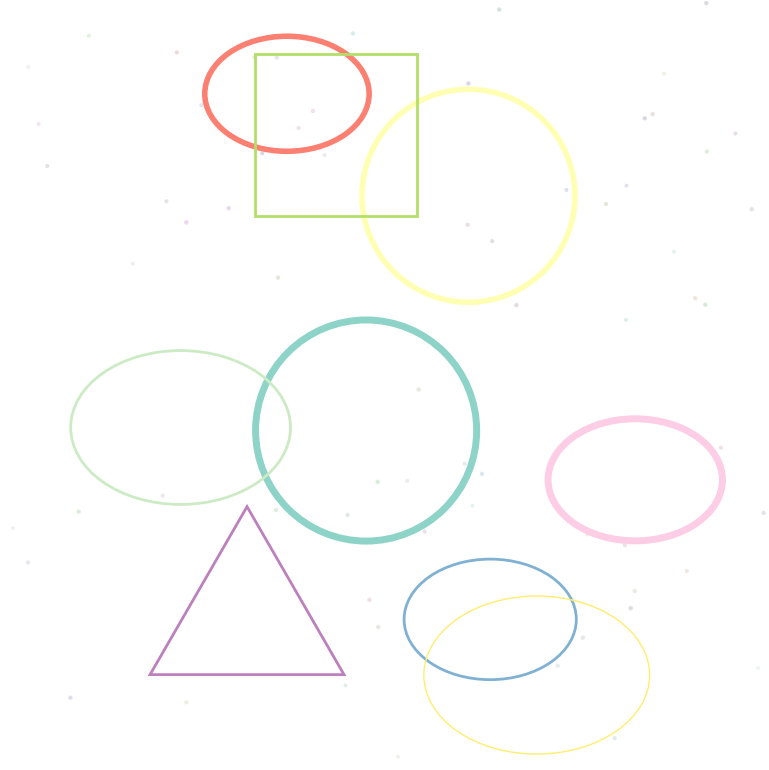[{"shape": "circle", "thickness": 2.5, "radius": 0.72, "center": [0.475, 0.441]}, {"shape": "circle", "thickness": 2, "radius": 0.69, "center": [0.608, 0.746]}, {"shape": "oval", "thickness": 2, "radius": 0.53, "center": [0.373, 0.878]}, {"shape": "oval", "thickness": 1, "radius": 0.56, "center": [0.637, 0.196]}, {"shape": "square", "thickness": 1, "radius": 0.53, "center": [0.436, 0.825]}, {"shape": "oval", "thickness": 2.5, "radius": 0.57, "center": [0.825, 0.377]}, {"shape": "triangle", "thickness": 1, "radius": 0.73, "center": [0.321, 0.197]}, {"shape": "oval", "thickness": 1, "radius": 0.71, "center": [0.235, 0.445]}, {"shape": "oval", "thickness": 0.5, "radius": 0.73, "center": [0.697, 0.123]}]